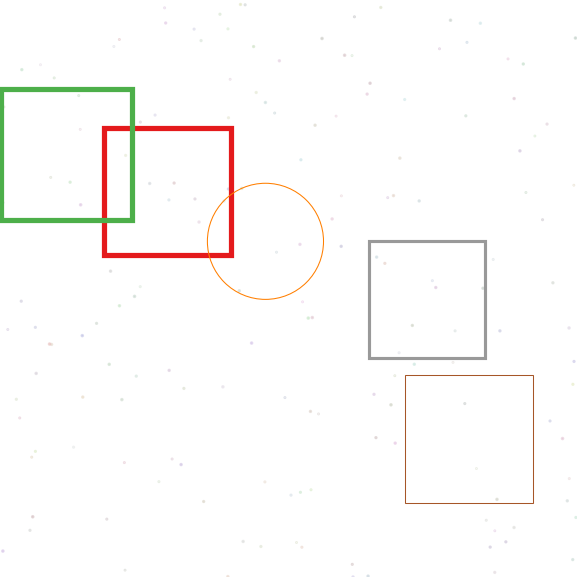[{"shape": "square", "thickness": 2.5, "radius": 0.55, "center": [0.29, 0.667]}, {"shape": "square", "thickness": 2.5, "radius": 0.57, "center": [0.116, 0.731]}, {"shape": "circle", "thickness": 0.5, "radius": 0.5, "center": [0.46, 0.581]}, {"shape": "square", "thickness": 0.5, "radius": 0.56, "center": [0.812, 0.239]}, {"shape": "square", "thickness": 1.5, "radius": 0.5, "center": [0.74, 0.481]}]